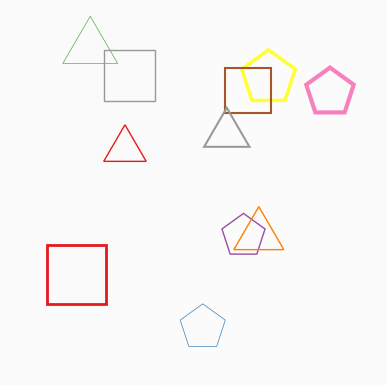[{"shape": "triangle", "thickness": 1, "radius": 0.32, "center": [0.322, 0.613]}, {"shape": "square", "thickness": 2, "radius": 0.38, "center": [0.197, 0.287]}, {"shape": "pentagon", "thickness": 0.5, "radius": 0.31, "center": [0.523, 0.15]}, {"shape": "triangle", "thickness": 0.5, "radius": 0.41, "center": [0.233, 0.876]}, {"shape": "pentagon", "thickness": 1, "radius": 0.29, "center": [0.628, 0.387]}, {"shape": "triangle", "thickness": 1, "radius": 0.37, "center": [0.668, 0.389]}, {"shape": "pentagon", "thickness": 2.5, "radius": 0.36, "center": [0.693, 0.798]}, {"shape": "square", "thickness": 1.5, "radius": 0.3, "center": [0.64, 0.765]}, {"shape": "pentagon", "thickness": 3, "radius": 0.32, "center": [0.852, 0.76]}, {"shape": "triangle", "thickness": 1.5, "radius": 0.34, "center": [0.585, 0.652]}, {"shape": "square", "thickness": 1, "radius": 0.33, "center": [0.334, 0.803]}]